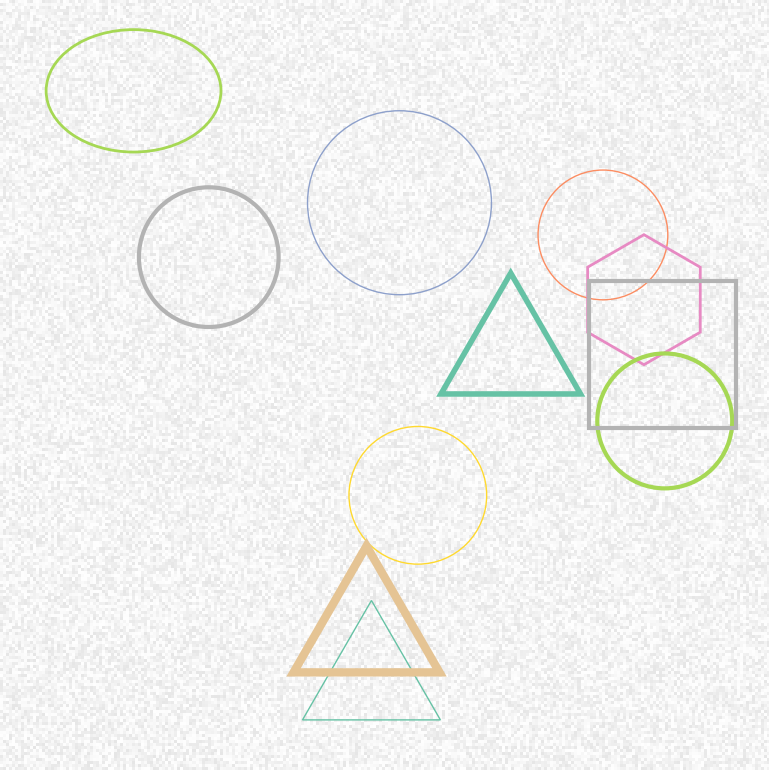[{"shape": "triangle", "thickness": 0.5, "radius": 0.52, "center": [0.482, 0.117]}, {"shape": "triangle", "thickness": 2, "radius": 0.52, "center": [0.663, 0.541]}, {"shape": "circle", "thickness": 0.5, "radius": 0.42, "center": [0.783, 0.695]}, {"shape": "circle", "thickness": 0.5, "radius": 0.6, "center": [0.519, 0.737]}, {"shape": "hexagon", "thickness": 1, "radius": 0.42, "center": [0.836, 0.611]}, {"shape": "circle", "thickness": 1.5, "radius": 0.44, "center": [0.863, 0.453]}, {"shape": "oval", "thickness": 1, "radius": 0.57, "center": [0.173, 0.882]}, {"shape": "circle", "thickness": 0.5, "radius": 0.45, "center": [0.543, 0.357]}, {"shape": "triangle", "thickness": 3, "radius": 0.55, "center": [0.476, 0.182]}, {"shape": "square", "thickness": 1.5, "radius": 0.48, "center": [0.86, 0.539]}, {"shape": "circle", "thickness": 1.5, "radius": 0.45, "center": [0.271, 0.666]}]